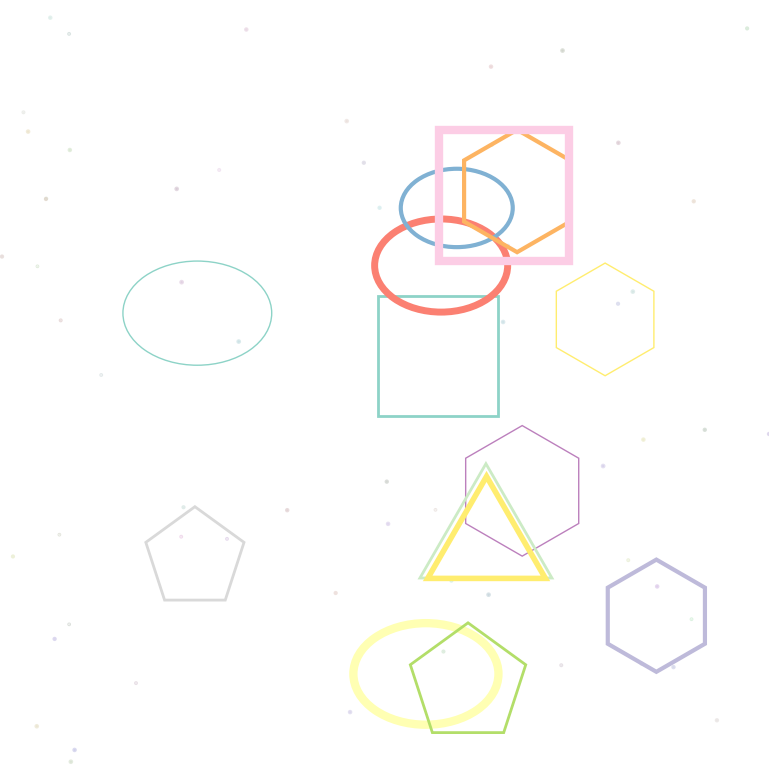[{"shape": "square", "thickness": 1, "radius": 0.39, "center": [0.569, 0.538]}, {"shape": "oval", "thickness": 0.5, "radius": 0.48, "center": [0.256, 0.593]}, {"shape": "oval", "thickness": 3, "radius": 0.47, "center": [0.553, 0.125]}, {"shape": "hexagon", "thickness": 1.5, "radius": 0.36, "center": [0.852, 0.2]}, {"shape": "oval", "thickness": 2.5, "radius": 0.43, "center": [0.573, 0.655]}, {"shape": "oval", "thickness": 1.5, "radius": 0.36, "center": [0.593, 0.73]}, {"shape": "hexagon", "thickness": 1.5, "radius": 0.4, "center": [0.672, 0.752]}, {"shape": "pentagon", "thickness": 1, "radius": 0.39, "center": [0.608, 0.112]}, {"shape": "square", "thickness": 3, "radius": 0.42, "center": [0.654, 0.746]}, {"shape": "pentagon", "thickness": 1, "radius": 0.34, "center": [0.253, 0.275]}, {"shape": "hexagon", "thickness": 0.5, "radius": 0.42, "center": [0.678, 0.363]}, {"shape": "triangle", "thickness": 1, "radius": 0.49, "center": [0.631, 0.299]}, {"shape": "triangle", "thickness": 2, "radius": 0.44, "center": [0.632, 0.293]}, {"shape": "hexagon", "thickness": 0.5, "radius": 0.37, "center": [0.786, 0.585]}]